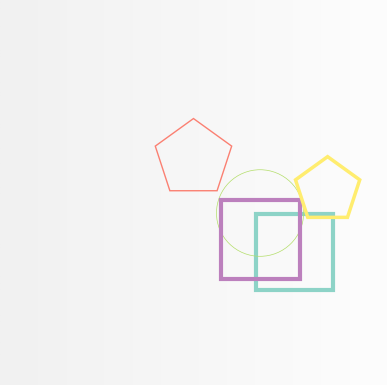[{"shape": "square", "thickness": 3, "radius": 0.49, "center": [0.76, 0.344]}, {"shape": "pentagon", "thickness": 1, "radius": 0.52, "center": [0.499, 0.588]}, {"shape": "circle", "thickness": 0.5, "radius": 0.56, "center": [0.671, 0.447]}, {"shape": "square", "thickness": 3, "radius": 0.51, "center": [0.673, 0.377]}, {"shape": "pentagon", "thickness": 2.5, "radius": 0.44, "center": [0.845, 0.506]}]